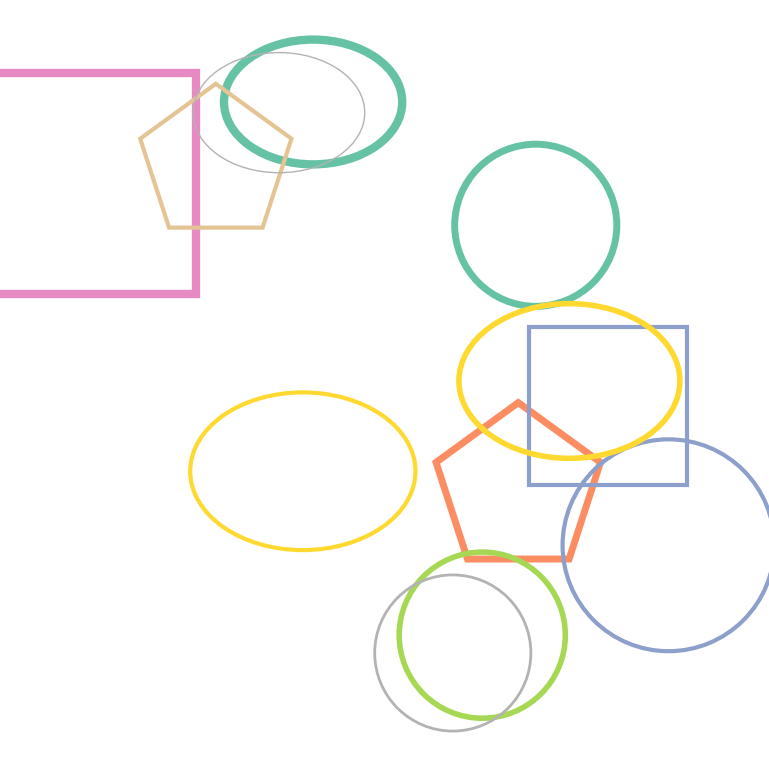[{"shape": "oval", "thickness": 3, "radius": 0.58, "center": [0.407, 0.868]}, {"shape": "circle", "thickness": 2.5, "radius": 0.53, "center": [0.696, 0.707]}, {"shape": "pentagon", "thickness": 2.5, "radius": 0.56, "center": [0.673, 0.365]}, {"shape": "circle", "thickness": 1.5, "radius": 0.69, "center": [0.868, 0.292]}, {"shape": "square", "thickness": 1.5, "radius": 0.51, "center": [0.79, 0.472]}, {"shape": "square", "thickness": 3, "radius": 0.72, "center": [0.111, 0.762]}, {"shape": "circle", "thickness": 2, "radius": 0.54, "center": [0.626, 0.175]}, {"shape": "oval", "thickness": 2, "radius": 0.72, "center": [0.739, 0.505]}, {"shape": "oval", "thickness": 1.5, "radius": 0.73, "center": [0.393, 0.388]}, {"shape": "pentagon", "thickness": 1.5, "radius": 0.52, "center": [0.28, 0.788]}, {"shape": "oval", "thickness": 0.5, "radius": 0.56, "center": [0.362, 0.854]}, {"shape": "circle", "thickness": 1, "radius": 0.51, "center": [0.588, 0.152]}]